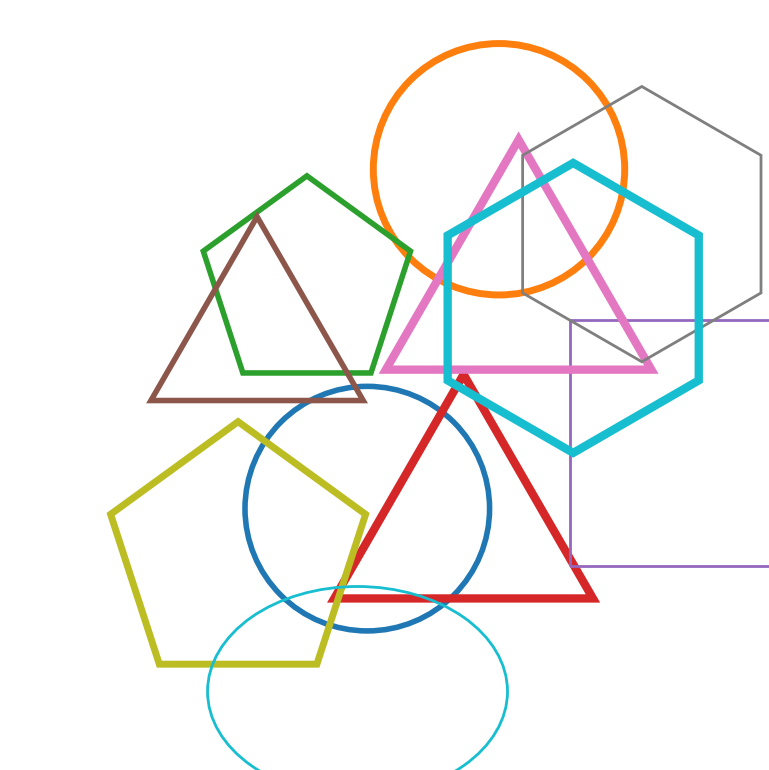[{"shape": "circle", "thickness": 2, "radius": 0.79, "center": [0.477, 0.339]}, {"shape": "circle", "thickness": 2.5, "radius": 0.82, "center": [0.648, 0.78]}, {"shape": "pentagon", "thickness": 2, "radius": 0.71, "center": [0.399, 0.63]}, {"shape": "triangle", "thickness": 3, "radius": 0.97, "center": [0.602, 0.32]}, {"shape": "square", "thickness": 1, "radius": 0.8, "center": [0.9, 0.425]}, {"shape": "triangle", "thickness": 2, "radius": 0.8, "center": [0.334, 0.559]}, {"shape": "triangle", "thickness": 3, "radius": 1.0, "center": [0.674, 0.619]}, {"shape": "hexagon", "thickness": 1, "radius": 0.89, "center": [0.834, 0.709]}, {"shape": "pentagon", "thickness": 2.5, "radius": 0.87, "center": [0.309, 0.278]}, {"shape": "hexagon", "thickness": 3, "radius": 0.94, "center": [0.744, 0.6]}, {"shape": "oval", "thickness": 1, "radius": 0.97, "center": [0.464, 0.102]}]